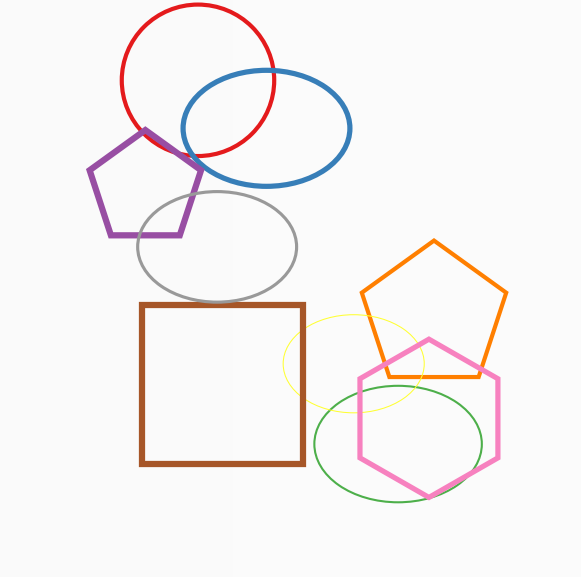[{"shape": "circle", "thickness": 2, "radius": 0.66, "center": [0.341, 0.86]}, {"shape": "oval", "thickness": 2.5, "radius": 0.72, "center": [0.458, 0.777]}, {"shape": "oval", "thickness": 1, "radius": 0.72, "center": [0.685, 0.23]}, {"shape": "pentagon", "thickness": 3, "radius": 0.5, "center": [0.25, 0.673]}, {"shape": "pentagon", "thickness": 2, "radius": 0.65, "center": [0.747, 0.452]}, {"shape": "oval", "thickness": 0.5, "radius": 0.61, "center": [0.609, 0.369]}, {"shape": "square", "thickness": 3, "radius": 0.69, "center": [0.383, 0.333]}, {"shape": "hexagon", "thickness": 2.5, "radius": 0.69, "center": [0.738, 0.275]}, {"shape": "oval", "thickness": 1.5, "radius": 0.68, "center": [0.374, 0.572]}]